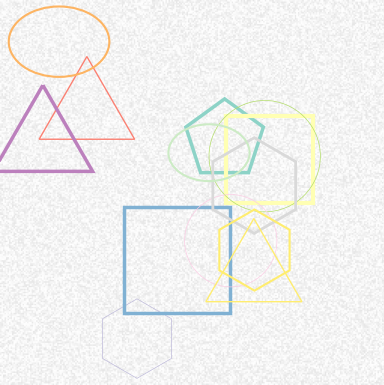[{"shape": "pentagon", "thickness": 2.5, "radius": 0.53, "center": [0.583, 0.637]}, {"shape": "square", "thickness": 3, "radius": 0.57, "center": [0.701, 0.586]}, {"shape": "hexagon", "thickness": 0.5, "radius": 0.52, "center": [0.356, 0.121]}, {"shape": "triangle", "thickness": 1, "radius": 0.72, "center": [0.226, 0.71]}, {"shape": "square", "thickness": 2.5, "radius": 0.69, "center": [0.461, 0.326]}, {"shape": "oval", "thickness": 1.5, "radius": 0.65, "center": [0.153, 0.892]}, {"shape": "circle", "thickness": 0.5, "radius": 0.72, "center": [0.687, 0.594]}, {"shape": "circle", "thickness": 0.5, "radius": 0.6, "center": [0.599, 0.375]}, {"shape": "hexagon", "thickness": 2, "radius": 0.62, "center": [0.66, 0.518]}, {"shape": "triangle", "thickness": 2.5, "radius": 0.75, "center": [0.111, 0.629]}, {"shape": "oval", "thickness": 1.5, "radius": 0.53, "center": [0.543, 0.603]}, {"shape": "hexagon", "thickness": 1.5, "radius": 0.53, "center": [0.661, 0.35]}, {"shape": "triangle", "thickness": 1, "radius": 0.72, "center": [0.659, 0.288]}]